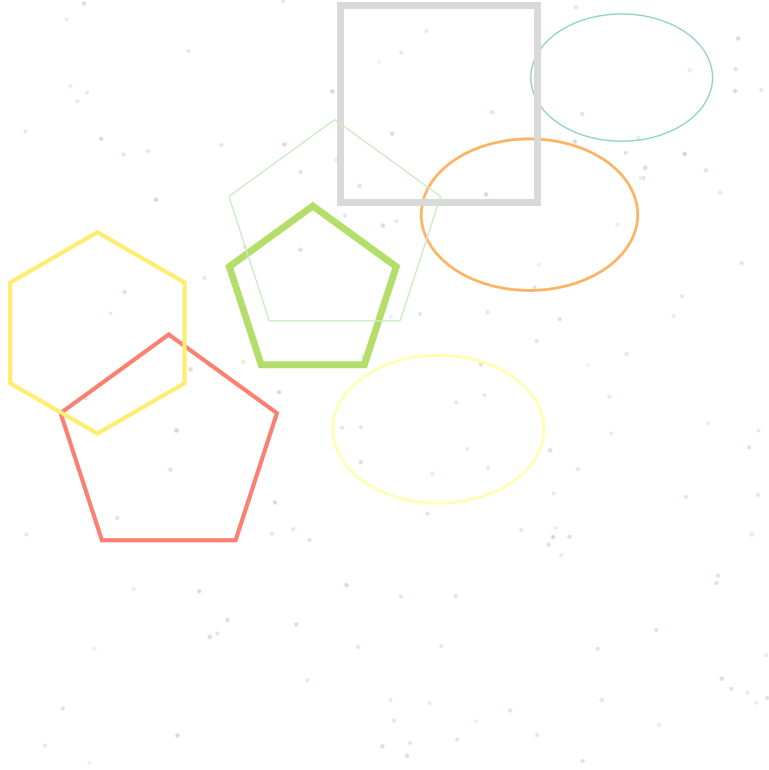[{"shape": "oval", "thickness": 0.5, "radius": 0.59, "center": [0.807, 0.899]}, {"shape": "oval", "thickness": 1, "radius": 0.69, "center": [0.569, 0.443]}, {"shape": "pentagon", "thickness": 1.5, "radius": 0.74, "center": [0.219, 0.418]}, {"shape": "oval", "thickness": 1, "radius": 0.7, "center": [0.688, 0.721]}, {"shape": "pentagon", "thickness": 2.5, "radius": 0.57, "center": [0.406, 0.619]}, {"shape": "square", "thickness": 2.5, "radius": 0.64, "center": [0.57, 0.865]}, {"shape": "pentagon", "thickness": 0.5, "radius": 0.72, "center": [0.435, 0.7]}, {"shape": "hexagon", "thickness": 1.5, "radius": 0.65, "center": [0.126, 0.568]}]